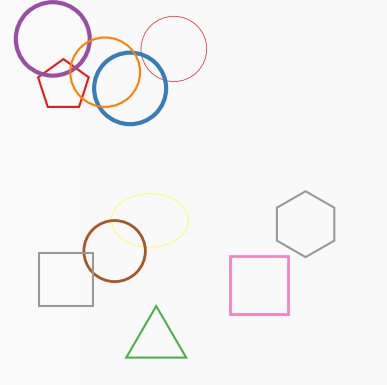[{"shape": "circle", "thickness": 0.5, "radius": 0.42, "center": [0.449, 0.873]}, {"shape": "pentagon", "thickness": 1.5, "radius": 0.34, "center": [0.164, 0.778]}, {"shape": "circle", "thickness": 3, "radius": 0.46, "center": [0.336, 0.77]}, {"shape": "triangle", "thickness": 1.5, "radius": 0.45, "center": [0.403, 0.116]}, {"shape": "circle", "thickness": 3, "radius": 0.48, "center": [0.136, 0.899]}, {"shape": "circle", "thickness": 1.5, "radius": 0.45, "center": [0.271, 0.813]}, {"shape": "oval", "thickness": 0.5, "radius": 0.5, "center": [0.387, 0.428]}, {"shape": "circle", "thickness": 2, "radius": 0.4, "center": [0.296, 0.348]}, {"shape": "square", "thickness": 2, "radius": 0.38, "center": [0.668, 0.259]}, {"shape": "square", "thickness": 1.5, "radius": 0.35, "center": [0.171, 0.274]}, {"shape": "hexagon", "thickness": 1.5, "radius": 0.43, "center": [0.789, 0.418]}]